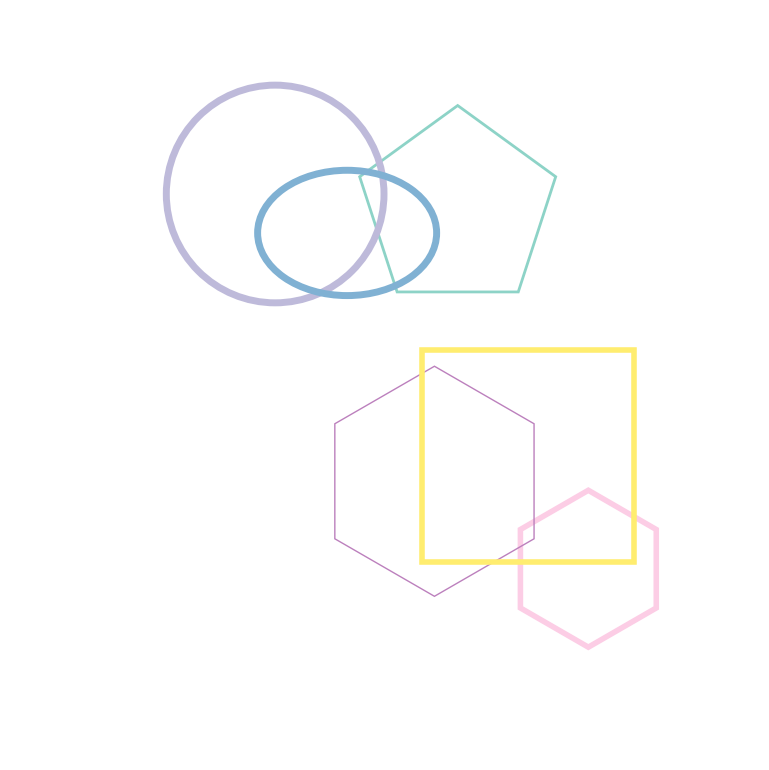[{"shape": "pentagon", "thickness": 1, "radius": 0.67, "center": [0.594, 0.729]}, {"shape": "circle", "thickness": 2.5, "radius": 0.71, "center": [0.357, 0.748]}, {"shape": "oval", "thickness": 2.5, "radius": 0.58, "center": [0.451, 0.697]}, {"shape": "hexagon", "thickness": 2, "radius": 0.51, "center": [0.764, 0.261]}, {"shape": "hexagon", "thickness": 0.5, "radius": 0.75, "center": [0.564, 0.375]}, {"shape": "square", "thickness": 2, "radius": 0.69, "center": [0.686, 0.408]}]